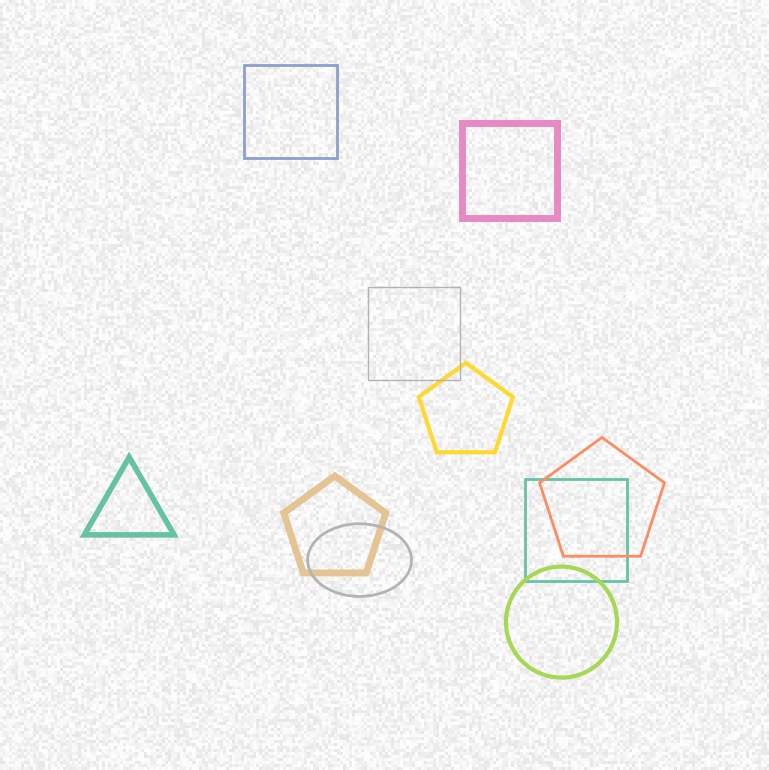[{"shape": "square", "thickness": 1, "radius": 0.33, "center": [0.748, 0.312]}, {"shape": "triangle", "thickness": 2, "radius": 0.34, "center": [0.168, 0.339]}, {"shape": "pentagon", "thickness": 1, "radius": 0.43, "center": [0.782, 0.347]}, {"shape": "square", "thickness": 1, "radius": 0.3, "center": [0.377, 0.855]}, {"shape": "square", "thickness": 2.5, "radius": 0.31, "center": [0.662, 0.778]}, {"shape": "circle", "thickness": 1.5, "radius": 0.36, "center": [0.729, 0.192]}, {"shape": "pentagon", "thickness": 1.5, "radius": 0.32, "center": [0.605, 0.465]}, {"shape": "pentagon", "thickness": 2.5, "radius": 0.35, "center": [0.435, 0.312]}, {"shape": "oval", "thickness": 1, "radius": 0.34, "center": [0.467, 0.273]}, {"shape": "square", "thickness": 0.5, "radius": 0.3, "center": [0.538, 0.567]}]